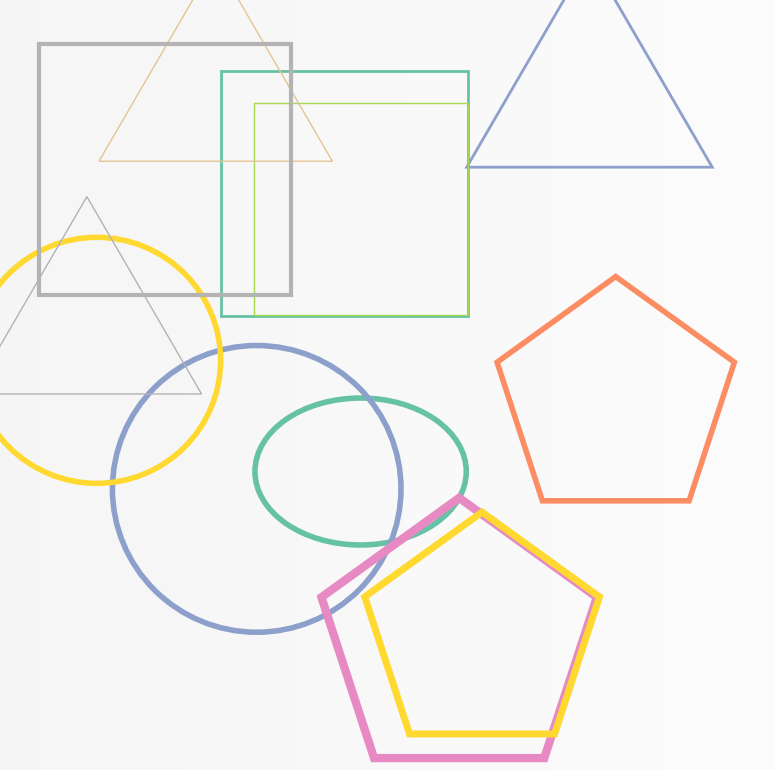[{"shape": "square", "thickness": 1, "radius": 0.8, "center": [0.444, 0.749]}, {"shape": "oval", "thickness": 2, "radius": 0.68, "center": [0.465, 0.388]}, {"shape": "pentagon", "thickness": 2, "radius": 0.8, "center": [0.794, 0.48]}, {"shape": "triangle", "thickness": 1, "radius": 0.91, "center": [0.761, 0.874]}, {"shape": "circle", "thickness": 2, "radius": 0.93, "center": [0.331, 0.365]}, {"shape": "pentagon", "thickness": 3, "radius": 0.93, "center": [0.592, 0.167]}, {"shape": "square", "thickness": 0.5, "radius": 0.69, "center": [0.466, 0.729]}, {"shape": "pentagon", "thickness": 2.5, "radius": 0.8, "center": [0.622, 0.176]}, {"shape": "circle", "thickness": 2, "radius": 0.8, "center": [0.125, 0.532]}, {"shape": "triangle", "thickness": 0.5, "radius": 0.87, "center": [0.278, 0.878]}, {"shape": "square", "thickness": 1.5, "radius": 0.81, "center": [0.213, 0.78]}, {"shape": "triangle", "thickness": 0.5, "radius": 0.85, "center": [0.112, 0.574]}]